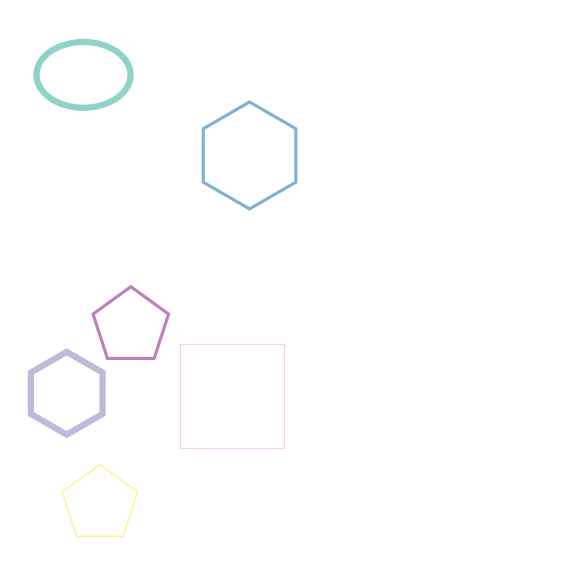[{"shape": "oval", "thickness": 3, "radius": 0.41, "center": [0.145, 0.87]}, {"shape": "hexagon", "thickness": 3, "radius": 0.36, "center": [0.116, 0.318]}, {"shape": "hexagon", "thickness": 1.5, "radius": 0.46, "center": [0.432, 0.73]}, {"shape": "square", "thickness": 0.5, "radius": 0.45, "center": [0.401, 0.313]}, {"shape": "pentagon", "thickness": 1.5, "radius": 0.34, "center": [0.227, 0.434]}, {"shape": "pentagon", "thickness": 0.5, "radius": 0.34, "center": [0.173, 0.126]}]